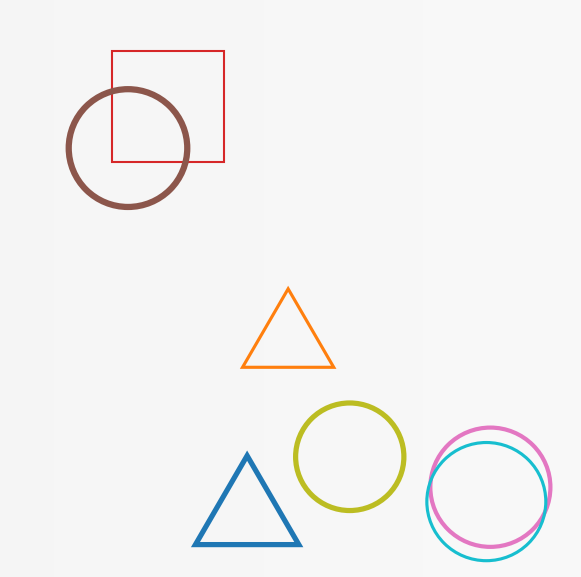[{"shape": "triangle", "thickness": 2.5, "radius": 0.51, "center": [0.425, 0.107]}, {"shape": "triangle", "thickness": 1.5, "radius": 0.45, "center": [0.496, 0.408]}, {"shape": "square", "thickness": 1, "radius": 0.48, "center": [0.289, 0.815]}, {"shape": "circle", "thickness": 3, "radius": 0.51, "center": [0.22, 0.743]}, {"shape": "circle", "thickness": 2, "radius": 0.52, "center": [0.844, 0.155]}, {"shape": "circle", "thickness": 2.5, "radius": 0.47, "center": [0.602, 0.208]}, {"shape": "circle", "thickness": 1.5, "radius": 0.51, "center": [0.837, 0.131]}]